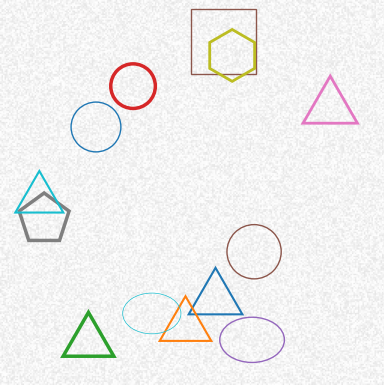[{"shape": "triangle", "thickness": 1.5, "radius": 0.4, "center": [0.56, 0.224]}, {"shape": "circle", "thickness": 1, "radius": 0.32, "center": [0.249, 0.67]}, {"shape": "triangle", "thickness": 1.5, "radius": 0.39, "center": [0.482, 0.153]}, {"shape": "triangle", "thickness": 2.5, "radius": 0.38, "center": [0.23, 0.113]}, {"shape": "circle", "thickness": 2.5, "radius": 0.29, "center": [0.346, 0.776]}, {"shape": "oval", "thickness": 1, "radius": 0.42, "center": [0.655, 0.117]}, {"shape": "circle", "thickness": 1, "radius": 0.35, "center": [0.66, 0.346]}, {"shape": "square", "thickness": 1, "radius": 0.42, "center": [0.58, 0.893]}, {"shape": "triangle", "thickness": 2, "radius": 0.41, "center": [0.858, 0.721]}, {"shape": "pentagon", "thickness": 2.5, "radius": 0.34, "center": [0.115, 0.431]}, {"shape": "hexagon", "thickness": 2, "radius": 0.34, "center": [0.603, 0.856]}, {"shape": "triangle", "thickness": 1.5, "radius": 0.36, "center": [0.102, 0.484]}, {"shape": "oval", "thickness": 0.5, "radius": 0.38, "center": [0.394, 0.186]}]